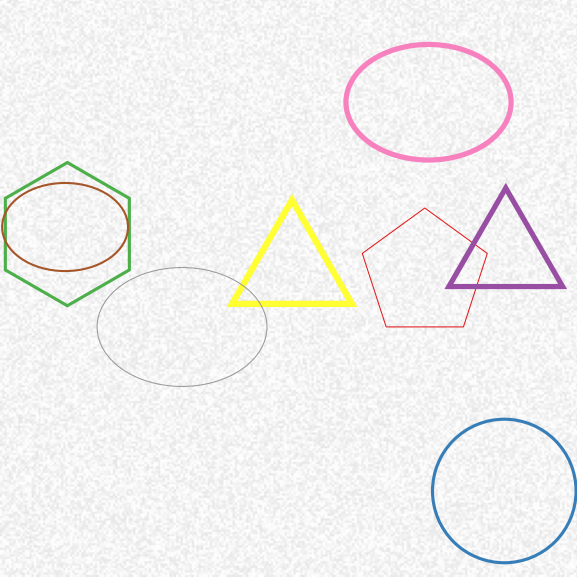[{"shape": "pentagon", "thickness": 0.5, "radius": 0.57, "center": [0.736, 0.525]}, {"shape": "circle", "thickness": 1.5, "radius": 0.62, "center": [0.873, 0.149]}, {"shape": "hexagon", "thickness": 1.5, "radius": 0.62, "center": [0.117, 0.594]}, {"shape": "triangle", "thickness": 2.5, "radius": 0.57, "center": [0.876, 0.56]}, {"shape": "triangle", "thickness": 3, "radius": 0.6, "center": [0.506, 0.533]}, {"shape": "oval", "thickness": 1, "radius": 0.54, "center": [0.113, 0.606]}, {"shape": "oval", "thickness": 2.5, "radius": 0.71, "center": [0.742, 0.822]}, {"shape": "oval", "thickness": 0.5, "radius": 0.74, "center": [0.315, 0.433]}]